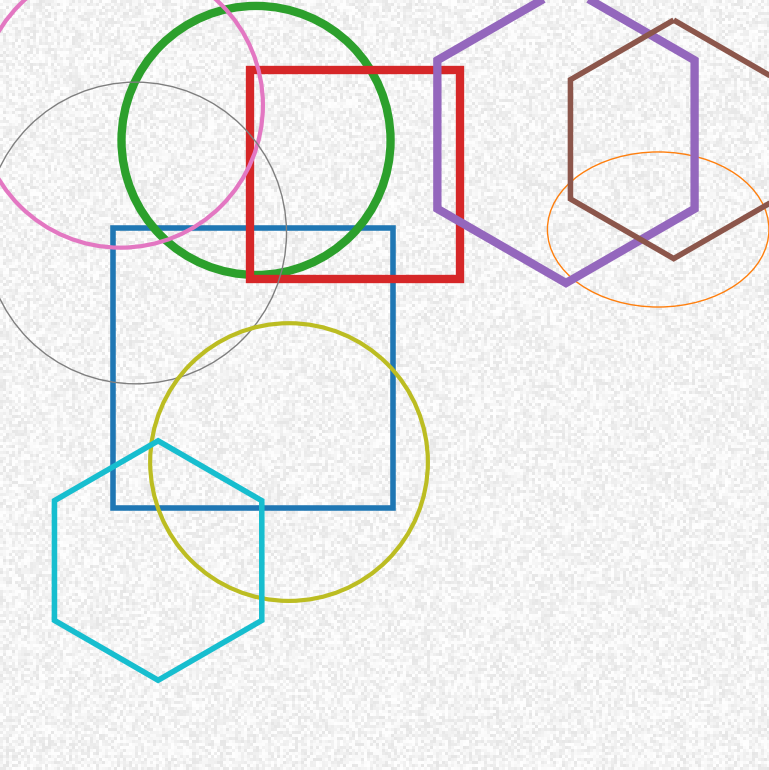[{"shape": "square", "thickness": 2, "radius": 0.91, "center": [0.328, 0.522]}, {"shape": "oval", "thickness": 0.5, "radius": 0.72, "center": [0.855, 0.702]}, {"shape": "circle", "thickness": 3, "radius": 0.87, "center": [0.333, 0.818]}, {"shape": "square", "thickness": 3, "radius": 0.68, "center": [0.461, 0.773]}, {"shape": "hexagon", "thickness": 3, "radius": 0.96, "center": [0.735, 0.825]}, {"shape": "hexagon", "thickness": 2, "radius": 0.77, "center": [0.875, 0.819]}, {"shape": "circle", "thickness": 1.5, "radius": 0.92, "center": [0.156, 0.863]}, {"shape": "circle", "thickness": 0.5, "radius": 0.98, "center": [0.176, 0.697]}, {"shape": "circle", "thickness": 1.5, "radius": 0.9, "center": [0.375, 0.4]}, {"shape": "hexagon", "thickness": 2, "radius": 0.78, "center": [0.205, 0.272]}]